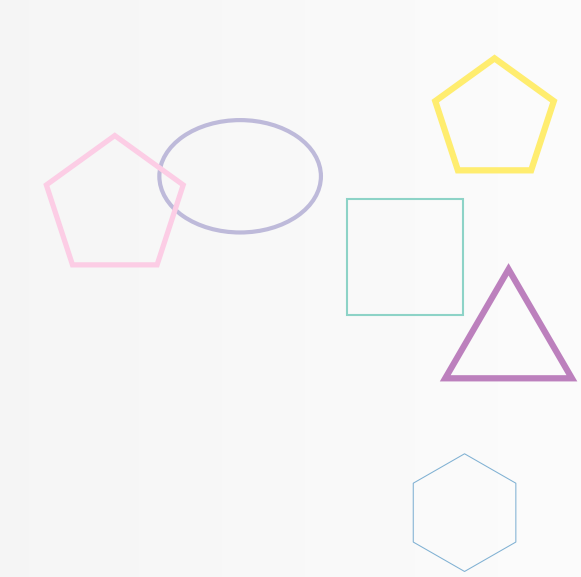[{"shape": "square", "thickness": 1, "radius": 0.5, "center": [0.697, 0.554]}, {"shape": "oval", "thickness": 2, "radius": 0.69, "center": [0.413, 0.694]}, {"shape": "hexagon", "thickness": 0.5, "radius": 0.51, "center": [0.799, 0.111]}, {"shape": "pentagon", "thickness": 2.5, "radius": 0.62, "center": [0.197, 0.641]}, {"shape": "triangle", "thickness": 3, "radius": 0.63, "center": [0.875, 0.407]}, {"shape": "pentagon", "thickness": 3, "radius": 0.54, "center": [0.851, 0.791]}]